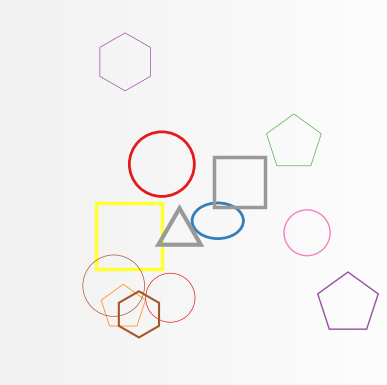[{"shape": "circle", "thickness": 0.5, "radius": 0.32, "center": [0.44, 0.227]}, {"shape": "circle", "thickness": 2, "radius": 0.42, "center": [0.418, 0.574]}, {"shape": "oval", "thickness": 2, "radius": 0.33, "center": [0.562, 0.427]}, {"shape": "pentagon", "thickness": 0.5, "radius": 0.37, "center": [0.758, 0.63]}, {"shape": "pentagon", "thickness": 1, "radius": 0.41, "center": [0.898, 0.211]}, {"shape": "hexagon", "thickness": 0.5, "radius": 0.38, "center": [0.323, 0.839]}, {"shape": "pentagon", "thickness": 0.5, "radius": 0.3, "center": [0.318, 0.202]}, {"shape": "square", "thickness": 2.5, "radius": 0.43, "center": [0.334, 0.387]}, {"shape": "circle", "thickness": 0.5, "radius": 0.4, "center": [0.293, 0.258]}, {"shape": "hexagon", "thickness": 1.5, "radius": 0.3, "center": [0.359, 0.183]}, {"shape": "circle", "thickness": 1, "radius": 0.3, "center": [0.792, 0.395]}, {"shape": "square", "thickness": 2.5, "radius": 0.33, "center": [0.618, 0.527]}, {"shape": "triangle", "thickness": 3, "radius": 0.32, "center": [0.463, 0.396]}]